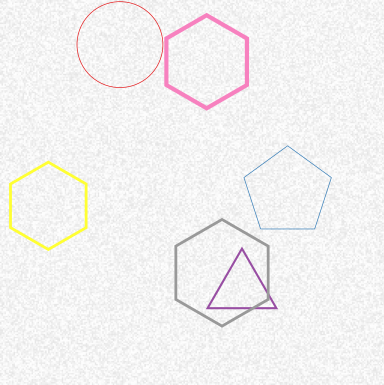[{"shape": "circle", "thickness": 0.5, "radius": 0.56, "center": [0.312, 0.884]}, {"shape": "pentagon", "thickness": 0.5, "radius": 0.6, "center": [0.747, 0.502]}, {"shape": "triangle", "thickness": 1.5, "radius": 0.52, "center": [0.628, 0.251]}, {"shape": "hexagon", "thickness": 2, "radius": 0.57, "center": [0.125, 0.465]}, {"shape": "hexagon", "thickness": 3, "radius": 0.6, "center": [0.537, 0.84]}, {"shape": "hexagon", "thickness": 2, "radius": 0.69, "center": [0.577, 0.291]}]